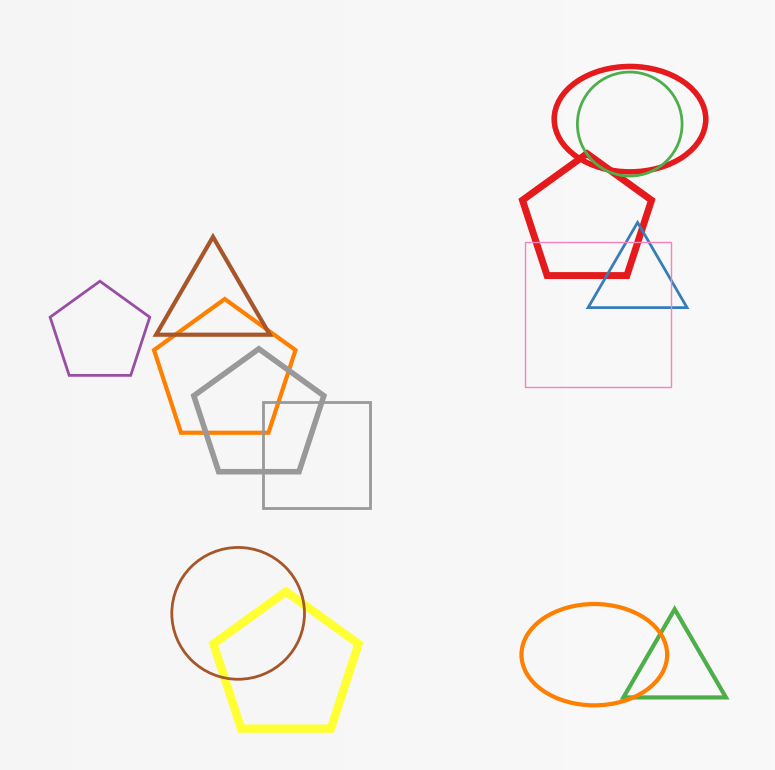[{"shape": "pentagon", "thickness": 2.5, "radius": 0.44, "center": [0.757, 0.713]}, {"shape": "oval", "thickness": 2, "radius": 0.49, "center": [0.813, 0.845]}, {"shape": "triangle", "thickness": 1, "radius": 0.37, "center": [0.823, 0.637]}, {"shape": "circle", "thickness": 1, "radius": 0.34, "center": [0.813, 0.839]}, {"shape": "triangle", "thickness": 1.5, "radius": 0.38, "center": [0.871, 0.132]}, {"shape": "pentagon", "thickness": 1, "radius": 0.34, "center": [0.129, 0.567]}, {"shape": "pentagon", "thickness": 1.5, "radius": 0.48, "center": [0.29, 0.516]}, {"shape": "oval", "thickness": 1.5, "radius": 0.47, "center": [0.767, 0.15]}, {"shape": "pentagon", "thickness": 3, "radius": 0.49, "center": [0.369, 0.133]}, {"shape": "triangle", "thickness": 1.5, "radius": 0.42, "center": [0.275, 0.608]}, {"shape": "circle", "thickness": 1, "radius": 0.43, "center": [0.307, 0.203]}, {"shape": "square", "thickness": 0.5, "radius": 0.47, "center": [0.771, 0.592]}, {"shape": "pentagon", "thickness": 2, "radius": 0.44, "center": [0.334, 0.459]}, {"shape": "square", "thickness": 1, "radius": 0.34, "center": [0.409, 0.409]}]